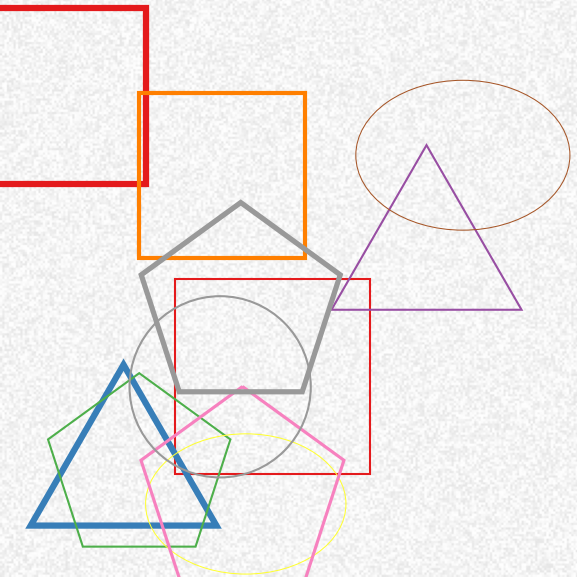[{"shape": "square", "thickness": 1, "radius": 0.84, "center": [0.472, 0.347]}, {"shape": "square", "thickness": 3, "radius": 0.76, "center": [0.101, 0.833]}, {"shape": "triangle", "thickness": 3, "radius": 0.93, "center": [0.214, 0.182]}, {"shape": "pentagon", "thickness": 1, "radius": 0.83, "center": [0.241, 0.187]}, {"shape": "triangle", "thickness": 1, "radius": 0.95, "center": [0.739, 0.558]}, {"shape": "square", "thickness": 2, "radius": 0.72, "center": [0.385, 0.695]}, {"shape": "oval", "thickness": 0.5, "radius": 0.87, "center": [0.426, 0.126]}, {"shape": "oval", "thickness": 0.5, "radius": 0.93, "center": [0.802, 0.73]}, {"shape": "pentagon", "thickness": 1.5, "radius": 0.92, "center": [0.42, 0.145]}, {"shape": "pentagon", "thickness": 2.5, "radius": 0.91, "center": [0.417, 0.467]}, {"shape": "circle", "thickness": 1, "radius": 0.78, "center": [0.381, 0.329]}]